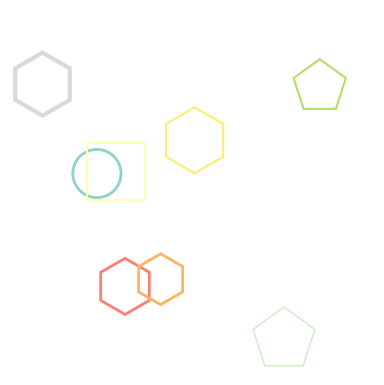[{"shape": "circle", "thickness": 2, "radius": 0.31, "center": [0.252, 0.549]}, {"shape": "square", "thickness": 1.5, "radius": 0.37, "center": [0.302, 0.554]}, {"shape": "hexagon", "thickness": 2, "radius": 0.36, "center": [0.325, 0.256]}, {"shape": "hexagon", "thickness": 2, "radius": 0.33, "center": [0.417, 0.275]}, {"shape": "pentagon", "thickness": 1.5, "radius": 0.36, "center": [0.83, 0.775]}, {"shape": "hexagon", "thickness": 3, "radius": 0.41, "center": [0.11, 0.781]}, {"shape": "pentagon", "thickness": 1, "radius": 0.42, "center": [0.738, 0.118]}, {"shape": "hexagon", "thickness": 1.5, "radius": 0.43, "center": [0.506, 0.636]}]